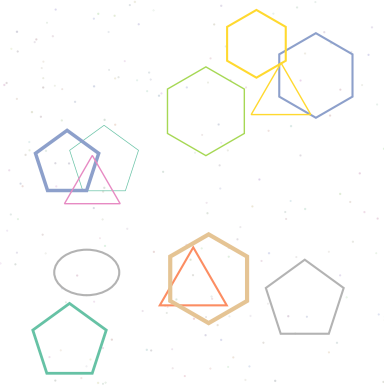[{"shape": "pentagon", "thickness": 2, "radius": 0.5, "center": [0.181, 0.112]}, {"shape": "pentagon", "thickness": 0.5, "radius": 0.47, "center": [0.27, 0.581]}, {"shape": "triangle", "thickness": 1.5, "radius": 0.5, "center": [0.502, 0.257]}, {"shape": "pentagon", "thickness": 2.5, "radius": 0.43, "center": [0.174, 0.575]}, {"shape": "hexagon", "thickness": 1.5, "radius": 0.55, "center": [0.82, 0.804]}, {"shape": "triangle", "thickness": 1, "radius": 0.42, "center": [0.24, 0.513]}, {"shape": "hexagon", "thickness": 1, "radius": 0.58, "center": [0.535, 0.711]}, {"shape": "hexagon", "thickness": 1.5, "radius": 0.44, "center": [0.666, 0.886]}, {"shape": "triangle", "thickness": 1, "radius": 0.45, "center": [0.73, 0.747]}, {"shape": "hexagon", "thickness": 3, "radius": 0.58, "center": [0.542, 0.276]}, {"shape": "pentagon", "thickness": 1.5, "radius": 0.53, "center": [0.792, 0.219]}, {"shape": "oval", "thickness": 1.5, "radius": 0.42, "center": [0.225, 0.292]}]